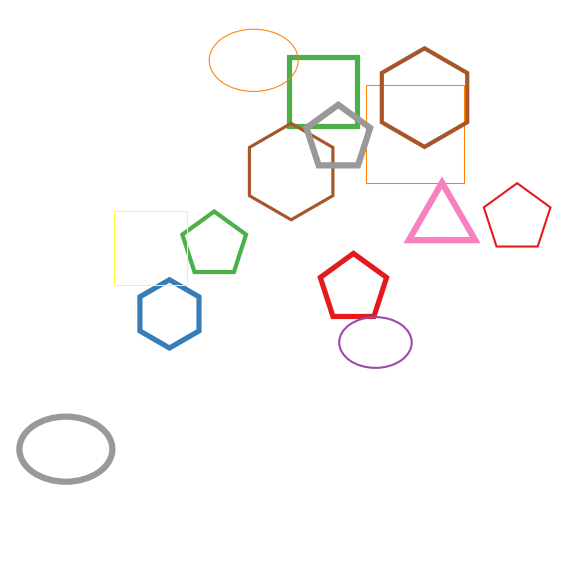[{"shape": "pentagon", "thickness": 2.5, "radius": 0.3, "center": [0.612, 0.5]}, {"shape": "pentagon", "thickness": 1, "radius": 0.3, "center": [0.895, 0.621]}, {"shape": "hexagon", "thickness": 2.5, "radius": 0.3, "center": [0.293, 0.456]}, {"shape": "pentagon", "thickness": 2, "radius": 0.29, "center": [0.371, 0.575]}, {"shape": "square", "thickness": 2.5, "radius": 0.3, "center": [0.56, 0.841]}, {"shape": "oval", "thickness": 1, "radius": 0.31, "center": [0.65, 0.406]}, {"shape": "square", "thickness": 0.5, "radius": 0.42, "center": [0.718, 0.767]}, {"shape": "oval", "thickness": 0.5, "radius": 0.39, "center": [0.439, 0.895]}, {"shape": "square", "thickness": 0.5, "radius": 0.32, "center": [0.261, 0.57]}, {"shape": "hexagon", "thickness": 1.5, "radius": 0.42, "center": [0.504, 0.702]}, {"shape": "hexagon", "thickness": 2, "radius": 0.43, "center": [0.735, 0.83]}, {"shape": "triangle", "thickness": 3, "radius": 0.33, "center": [0.765, 0.617]}, {"shape": "pentagon", "thickness": 3, "radius": 0.29, "center": [0.586, 0.76]}, {"shape": "oval", "thickness": 3, "radius": 0.4, "center": [0.114, 0.221]}]